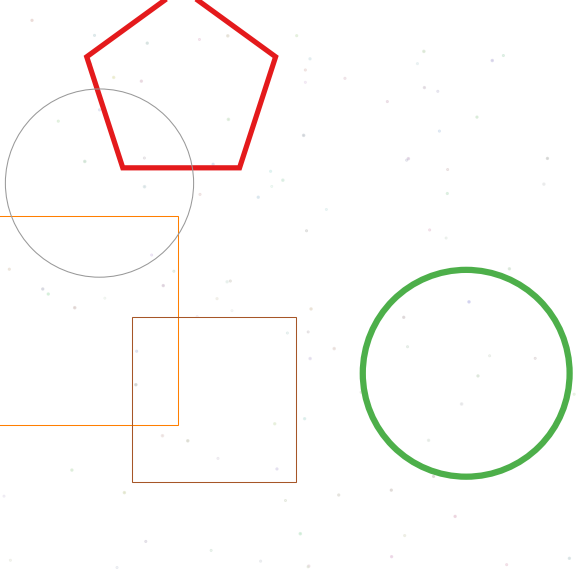[{"shape": "pentagon", "thickness": 2.5, "radius": 0.86, "center": [0.314, 0.848]}, {"shape": "circle", "thickness": 3, "radius": 0.9, "center": [0.807, 0.353]}, {"shape": "square", "thickness": 0.5, "radius": 0.9, "center": [0.127, 0.443]}, {"shape": "square", "thickness": 0.5, "radius": 0.71, "center": [0.37, 0.308]}, {"shape": "circle", "thickness": 0.5, "radius": 0.81, "center": [0.172, 0.682]}]